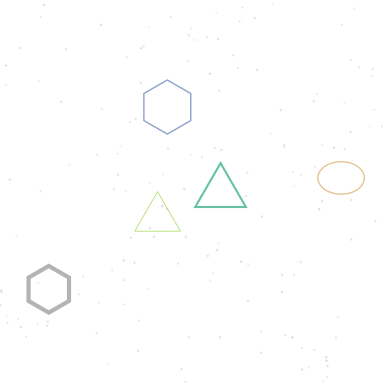[{"shape": "triangle", "thickness": 1.5, "radius": 0.38, "center": [0.573, 0.5]}, {"shape": "hexagon", "thickness": 1, "radius": 0.35, "center": [0.435, 0.722]}, {"shape": "triangle", "thickness": 0.5, "radius": 0.34, "center": [0.409, 0.434]}, {"shape": "oval", "thickness": 1, "radius": 0.3, "center": [0.886, 0.538]}, {"shape": "hexagon", "thickness": 3, "radius": 0.3, "center": [0.127, 0.249]}]